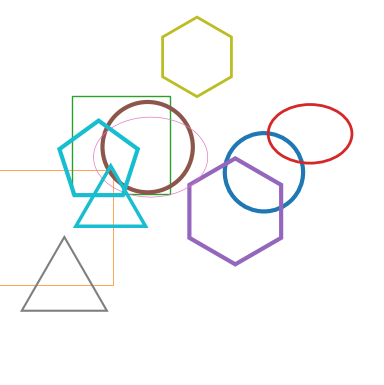[{"shape": "circle", "thickness": 3, "radius": 0.51, "center": [0.686, 0.552]}, {"shape": "square", "thickness": 0.5, "radius": 0.74, "center": [0.145, 0.41]}, {"shape": "square", "thickness": 1, "radius": 0.64, "center": [0.313, 0.622]}, {"shape": "oval", "thickness": 2, "radius": 0.54, "center": [0.805, 0.652]}, {"shape": "hexagon", "thickness": 3, "radius": 0.69, "center": [0.611, 0.451]}, {"shape": "circle", "thickness": 3, "radius": 0.59, "center": [0.384, 0.618]}, {"shape": "oval", "thickness": 0.5, "radius": 0.74, "center": [0.391, 0.592]}, {"shape": "triangle", "thickness": 1.5, "radius": 0.64, "center": [0.167, 0.257]}, {"shape": "hexagon", "thickness": 2, "radius": 0.52, "center": [0.512, 0.852]}, {"shape": "triangle", "thickness": 2.5, "radius": 0.52, "center": [0.288, 0.465]}, {"shape": "pentagon", "thickness": 3, "radius": 0.53, "center": [0.256, 0.58]}]